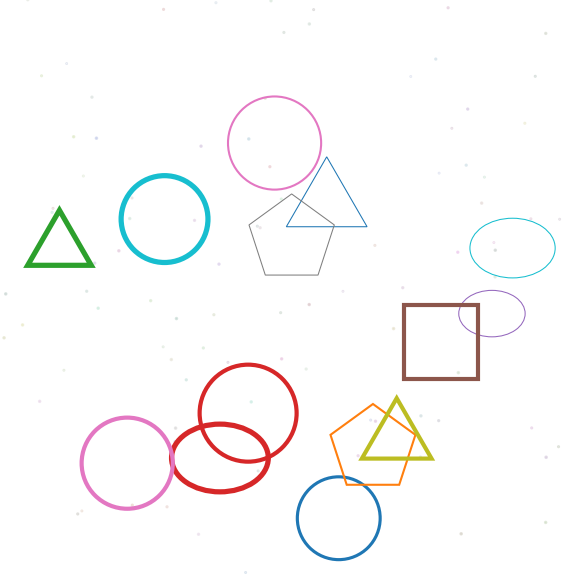[{"shape": "triangle", "thickness": 0.5, "radius": 0.4, "center": [0.566, 0.647]}, {"shape": "circle", "thickness": 1.5, "radius": 0.36, "center": [0.587, 0.102]}, {"shape": "pentagon", "thickness": 1, "radius": 0.39, "center": [0.646, 0.222]}, {"shape": "triangle", "thickness": 2.5, "radius": 0.32, "center": [0.103, 0.571]}, {"shape": "oval", "thickness": 2.5, "radius": 0.42, "center": [0.381, 0.206]}, {"shape": "circle", "thickness": 2, "radius": 0.42, "center": [0.43, 0.284]}, {"shape": "oval", "thickness": 0.5, "radius": 0.29, "center": [0.852, 0.456]}, {"shape": "square", "thickness": 2, "radius": 0.32, "center": [0.763, 0.408]}, {"shape": "circle", "thickness": 1, "radius": 0.4, "center": [0.475, 0.751]}, {"shape": "circle", "thickness": 2, "radius": 0.39, "center": [0.22, 0.197]}, {"shape": "pentagon", "thickness": 0.5, "radius": 0.39, "center": [0.505, 0.586]}, {"shape": "triangle", "thickness": 2, "radius": 0.35, "center": [0.687, 0.24]}, {"shape": "oval", "thickness": 0.5, "radius": 0.37, "center": [0.888, 0.57]}, {"shape": "circle", "thickness": 2.5, "radius": 0.38, "center": [0.285, 0.62]}]